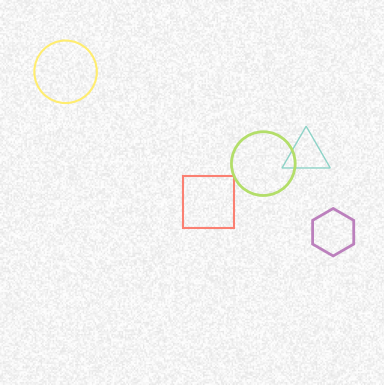[{"shape": "triangle", "thickness": 1, "radius": 0.36, "center": [0.795, 0.6]}, {"shape": "square", "thickness": 1.5, "radius": 0.33, "center": [0.541, 0.475]}, {"shape": "circle", "thickness": 2, "radius": 0.41, "center": [0.684, 0.575]}, {"shape": "hexagon", "thickness": 2, "radius": 0.31, "center": [0.865, 0.397]}, {"shape": "circle", "thickness": 1.5, "radius": 0.41, "center": [0.17, 0.814]}]